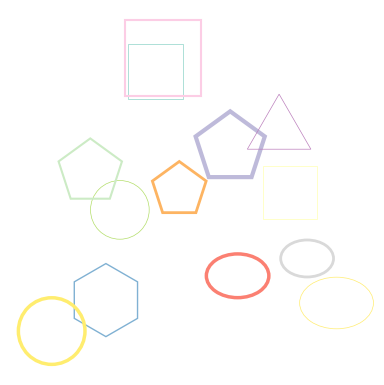[{"shape": "square", "thickness": 0.5, "radius": 0.36, "center": [0.404, 0.815]}, {"shape": "square", "thickness": 0.5, "radius": 0.35, "center": [0.753, 0.5]}, {"shape": "pentagon", "thickness": 3, "radius": 0.47, "center": [0.598, 0.616]}, {"shape": "oval", "thickness": 2.5, "radius": 0.41, "center": [0.617, 0.284]}, {"shape": "hexagon", "thickness": 1, "radius": 0.47, "center": [0.275, 0.221]}, {"shape": "pentagon", "thickness": 2, "radius": 0.37, "center": [0.466, 0.507]}, {"shape": "circle", "thickness": 0.5, "radius": 0.38, "center": [0.311, 0.455]}, {"shape": "square", "thickness": 1.5, "radius": 0.49, "center": [0.423, 0.85]}, {"shape": "oval", "thickness": 2, "radius": 0.34, "center": [0.798, 0.329]}, {"shape": "triangle", "thickness": 0.5, "radius": 0.48, "center": [0.725, 0.66]}, {"shape": "pentagon", "thickness": 1.5, "radius": 0.43, "center": [0.234, 0.554]}, {"shape": "circle", "thickness": 2.5, "radius": 0.43, "center": [0.134, 0.14]}, {"shape": "oval", "thickness": 0.5, "radius": 0.48, "center": [0.874, 0.213]}]